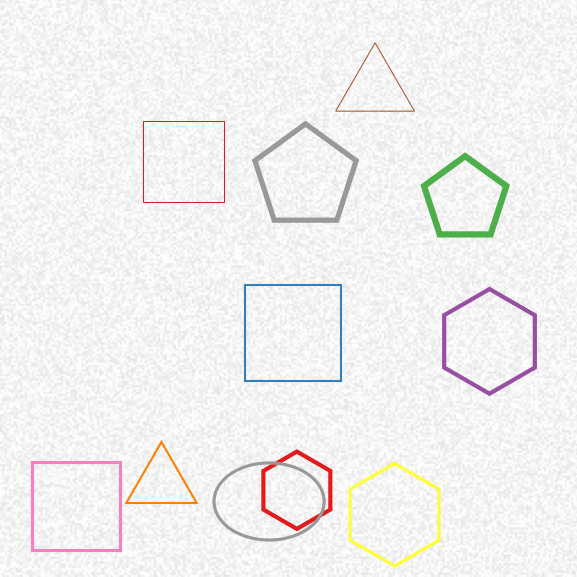[{"shape": "square", "thickness": 0.5, "radius": 0.35, "center": [0.318, 0.719]}, {"shape": "hexagon", "thickness": 2, "radius": 0.33, "center": [0.514, 0.15]}, {"shape": "square", "thickness": 1, "radius": 0.41, "center": [0.507, 0.423]}, {"shape": "pentagon", "thickness": 3, "radius": 0.37, "center": [0.805, 0.654]}, {"shape": "hexagon", "thickness": 2, "radius": 0.45, "center": [0.848, 0.408]}, {"shape": "triangle", "thickness": 1, "radius": 0.35, "center": [0.28, 0.163]}, {"shape": "hexagon", "thickness": 1.5, "radius": 0.44, "center": [0.683, 0.108]}, {"shape": "triangle", "thickness": 0.5, "radius": 0.39, "center": [0.65, 0.846]}, {"shape": "square", "thickness": 1.5, "radius": 0.38, "center": [0.132, 0.123]}, {"shape": "pentagon", "thickness": 2.5, "radius": 0.46, "center": [0.529, 0.692]}, {"shape": "oval", "thickness": 1.5, "radius": 0.48, "center": [0.466, 0.131]}]